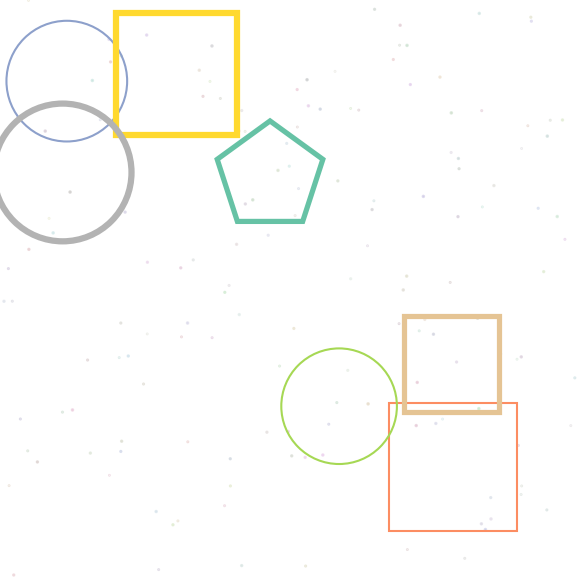[{"shape": "pentagon", "thickness": 2.5, "radius": 0.48, "center": [0.468, 0.694]}, {"shape": "square", "thickness": 1, "radius": 0.55, "center": [0.785, 0.191]}, {"shape": "circle", "thickness": 1, "radius": 0.52, "center": [0.116, 0.859]}, {"shape": "circle", "thickness": 1, "radius": 0.5, "center": [0.587, 0.296]}, {"shape": "square", "thickness": 3, "radius": 0.53, "center": [0.305, 0.872]}, {"shape": "square", "thickness": 2.5, "radius": 0.41, "center": [0.782, 0.369]}, {"shape": "circle", "thickness": 3, "radius": 0.6, "center": [0.108, 0.701]}]